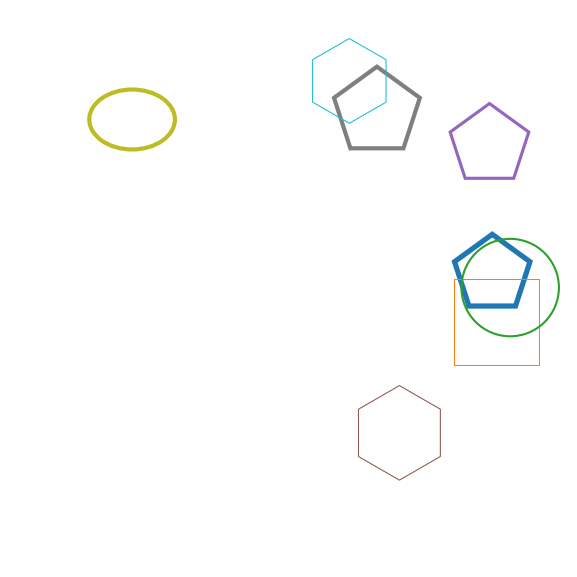[{"shape": "pentagon", "thickness": 2.5, "radius": 0.34, "center": [0.852, 0.525]}, {"shape": "square", "thickness": 0.5, "radius": 0.37, "center": [0.86, 0.441]}, {"shape": "circle", "thickness": 1, "radius": 0.42, "center": [0.883, 0.501]}, {"shape": "pentagon", "thickness": 1.5, "radius": 0.36, "center": [0.848, 0.748]}, {"shape": "hexagon", "thickness": 0.5, "radius": 0.41, "center": [0.692, 0.25]}, {"shape": "pentagon", "thickness": 2, "radius": 0.39, "center": [0.653, 0.806]}, {"shape": "oval", "thickness": 2, "radius": 0.37, "center": [0.229, 0.792]}, {"shape": "hexagon", "thickness": 0.5, "radius": 0.37, "center": [0.605, 0.859]}]